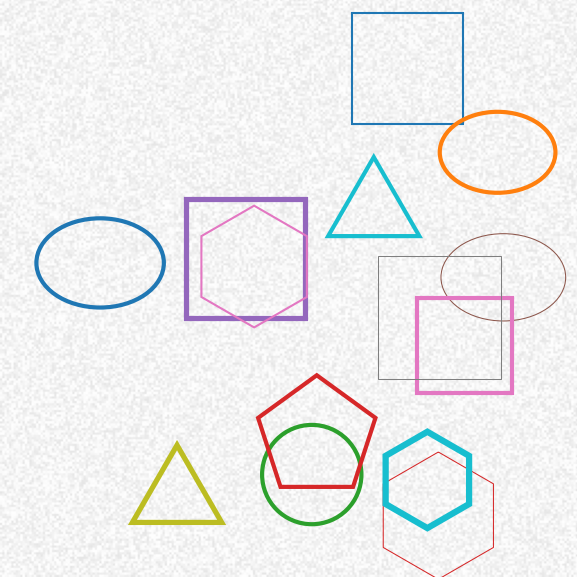[{"shape": "square", "thickness": 1, "radius": 0.48, "center": [0.706, 0.88]}, {"shape": "oval", "thickness": 2, "radius": 0.55, "center": [0.173, 0.544]}, {"shape": "oval", "thickness": 2, "radius": 0.5, "center": [0.862, 0.735]}, {"shape": "circle", "thickness": 2, "radius": 0.43, "center": [0.54, 0.177]}, {"shape": "pentagon", "thickness": 2, "radius": 0.53, "center": [0.549, 0.242]}, {"shape": "hexagon", "thickness": 0.5, "radius": 0.55, "center": [0.759, 0.106]}, {"shape": "square", "thickness": 2.5, "radius": 0.52, "center": [0.425, 0.551]}, {"shape": "oval", "thickness": 0.5, "radius": 0.54, "center": [0.872, 0.519]}, {"shape": "square", "thickness": 2, "radius": 0.41, "center": [0.805, 0.4]}, {"shape": "hexagon", "thickness": 1, "radius": 0.53, "center": [0.44, 0.538]}, {"shape": "square", "thickness": 0.5, "radius": 0.53, "center": [0.761, 0.449]}, {"shape": "triangle", "thickness": 2.5, "radius": 0.45, "center": [0.307, 0.139]}, {"shape": "hexagon", "thickness": 3, "radius": 0.42, "center": [0.74, 0.168]}, {"shape": "triangle", "thickness": 2, "radius": 0.46, "center": [0.647, 0.636]}]